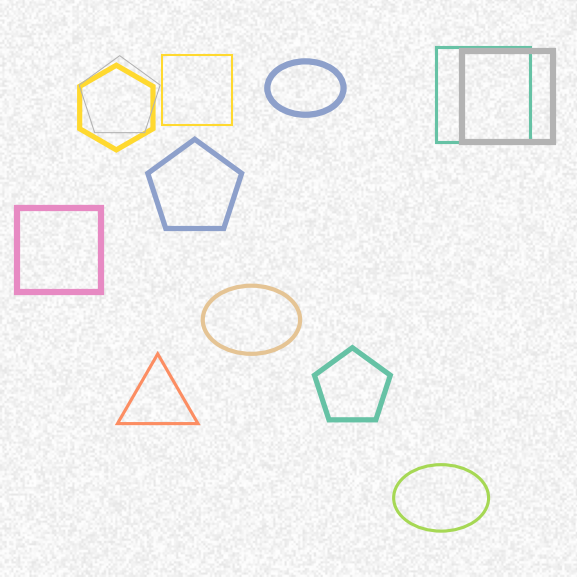[{"shape": "pentagon", "thickness": 2.5, "radius": 0.35, "center": [0.61, 0.328]}, {"shape": "square", "thickness": 1.5, "radius": 0.41, "center": [0.837, 0.835]}, {"shape": "triangle", "thickness": 1.5, "radius": 0.4, "center": [0.273, 0.306]}, {"shape": "oval", "thickness": 3, "radius": 0.33, "center": [0.529, 0.847]}, {"shape": "pentagon", "thickness": 2.5, "radius": 0.43, "center": [0.337, 0.673]}, {"shape": "square", "thickness": 3, "radius": 0.36, "center": [0.101, 0.566]}, {"shape": "oval", "thickness": 1.5, "radius": 0.41, "center": [0.764, 0.137]}, {"shape": "square", "thickness": 1, "radius": 0.31, "center": [0.341, 0.843]}, {"shape": "hexagon", "thickness": 2.5, "radius": 0.37, "center": [0.201, 0.813]}, {"shape": "oval", "thickness": 2, "radius": 0.42, "center": [0.435, 0.445]}, {"shape": "square", "thickness": 3, "radius": 0.39, "center": [0.879, 0.833]}, {"shape": "pentagon", "thickness": 0.5, "radius": 0.37, "center": [0.207, 0.829]}]